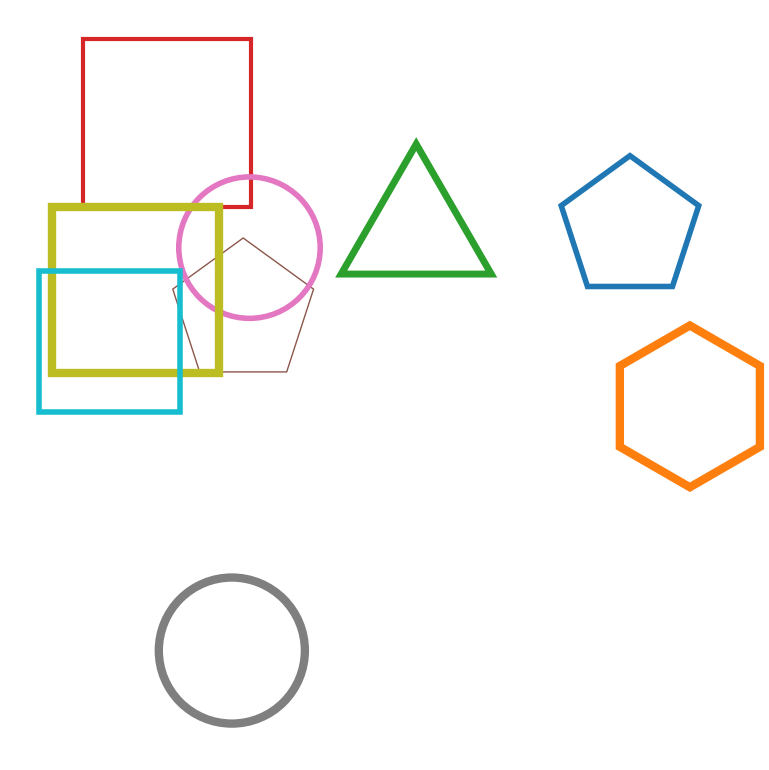[{"shape": "pentagon", "thickness": 2, "radius": 0.47, "center": [0.818, 0.704]}, {"shape": "hexagon", "thickness": 3, "radius": 0.53, "center": [0.896, 0.472]}, {"shape": "triangle", "thickness": 2.5, "radius": 0.56, "center": [0.541, 0.7]}, {"shape": "square", "thickness": 1.5, "radius": 0.54, "center": [0.217, 0.84]}, {"shape": "pentagon", "thickness": 0.5, "radius": 0.48, "center": [0.316, 0.595]}, {"shape": "circle", "thickness": 2, "radius": 0.46, "center": [0.324, 0.678]}, {"shape": "circle", "thickness": 3, "radius": 0.47, "center": [0.301, 0.155]}, {"shape": "square", "thickness": 3, "radius": 0.54, "center": [0.176, 0.623]}, {"shape": "square", "thickness": 2, "radius": 0.46, "center": [0.142, 0.557]}]